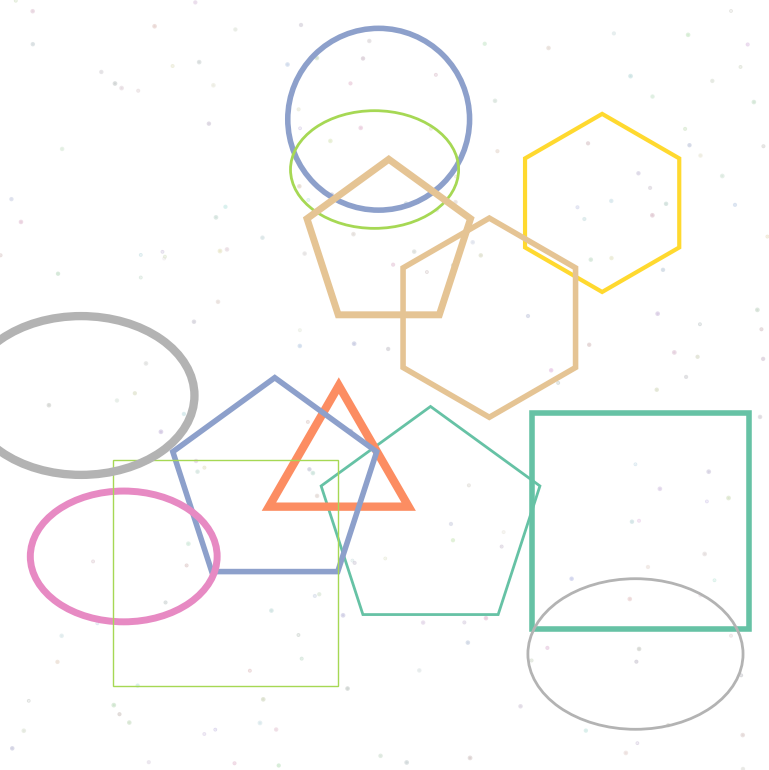[{"shape": "square", "thickness": 2, "radius": 0.7, "center": [0.832, 0.323]}, {"shape": "pentagon", "thickness": 1, "radius": 0.75, "center": [0.559, 0.323]}, {"shape": "triangle", "thickness": 3, "radius": 0.52, "center": [0.44, 0.394]}, {"shape": "circle", "thickness": 2, "radius": 0.59, "center": [0.492, 0.845]}, {"shape": "pentagon", "thickness": 2, "radius": 0.7, "center": [0.357, 0.37]}, {"shape": "oval", "thickness": 2.5, "radius": 0.61, "center": [0.161, 0.277]}, {"shape": "square", "thickness": 0.5, "radius": 0.73, "center": [0.293, 0.256]}, {"shape": "oval", "thickness": 1, "radius": 0.55, "center": [0.486, 0.78]}, {"shape": "hexagon", "thickness": 1.5, "radius": 0.58, "center": [0.782, 0.736]}, {"shape": "pentagon", "thickness": 2.5, "radius": 0.56, "center": [0.505, 0.681]}, {"shape": "hexagon", "thickness": 2, "radius": 0.65, "center": [0.635, 0.587]}, {"shape": "oval", "thickness": 3, "radius": 0.74, "center": [0.105, 0.486]}, {"shape": "oval", "thickness": 1, "radius": 0.7, "center": [0.825, 0.151]}]